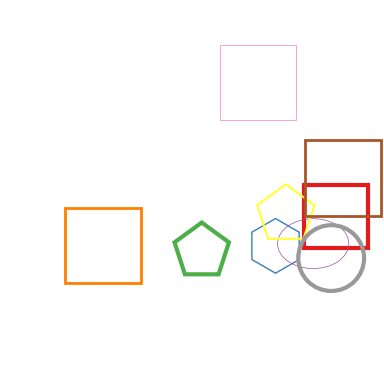[{"shape": "square", "thickness": 3, "radius": 0.41, "center": [0.873, 0.437]}, {"shape": "hexagon", "thickness": 1, "radius": 0.35, "center": [0.716, 0.361]}, {"shape": "pentagon", "thickness": 3, "radius": 0.37, "center": [0.524, 0.348]}, {"shape": "oval", "thickness": 0.5, "radius": 0.46, "center": [0.814, 0.367]}, {"shape": "square", "thickness": 2, "radius": 0.49, "center": [0.268, 0.362]}, {"shape": "pentagon", "thickness": 1.5, "radius": 0.39, "center": [0.742, 0.443]}, {"shape": "square", "thickness": 2, "radius": 0.49, "center": [0.89, 0.537]}, {"shape": "square", "thickness": 0.5, "radius": 0.49, "center": [0.67, 0.786]}, {"shape": "circle", "thickness": 3, "radius": 0.43, "center": [0.86, 0.33]}]